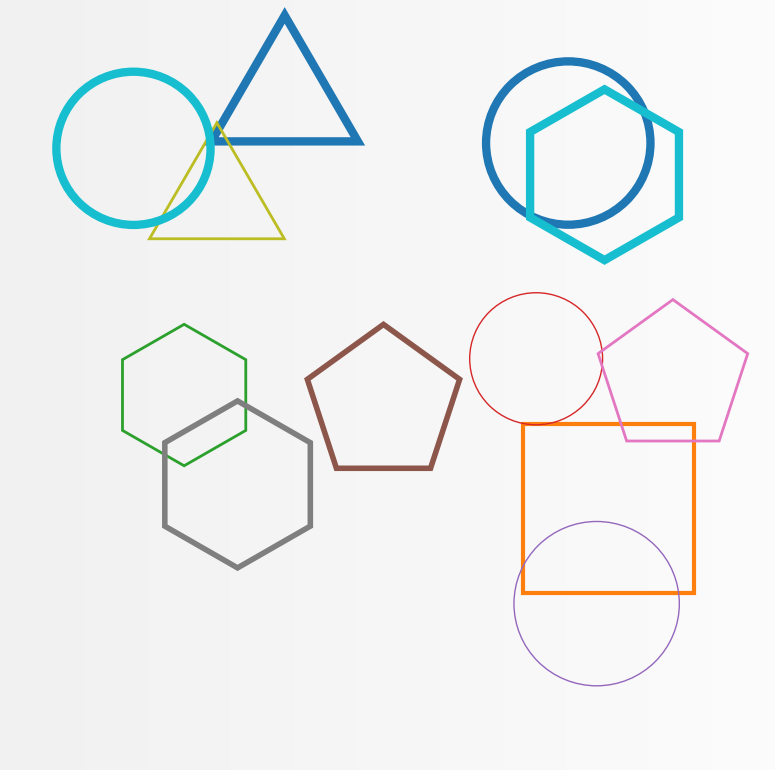[{"shape": "triangle", "thickness": 3, "radius": 0.55, "center": [0.367, 0.871]}, {"shape": "circle", "thickness": 3, "radius": 0.53, "center": [0.733, 0.814]}, {"shape": "square", "thickness": 1.5, "radius": 0.55, "center": [0.786, 0.339]}, {"shape": "hexagon", "thickness": 1, "radius": 0.46, "center": [0.238, 0.487]}, {"shape": "circle", "thickness": 0.5, "radius": 0.43, "center": [0.692, 0.534]}, {"shape": "circle", "thickness": 0.5, "radius": 0.53, "center": [0.77, 0.216]}, {"shape": "pentagon", "thickness": 2, "radius": 0.52, "center": [0.495, 0.475]}, {"shape": "pentagon", "thickness": 1, "radius": 0.51, "center": [0.868, 0.509]}, {"shape": "hexagon", "thickness": 2, "radius": 0.54, "center": [0.307, 0.371]}, {"shape": "triangle", "thickness": 1, "radius": 0.5, "center": [0.28, 0.74]}, {"shape": "circle", "thickness": 3, "radius": 0.5, "center": [0.172, 0.807]}, {"shape": "hexagon", "thickness": 3, "radius": 0.55, "center": [0.78, 0.773]}]